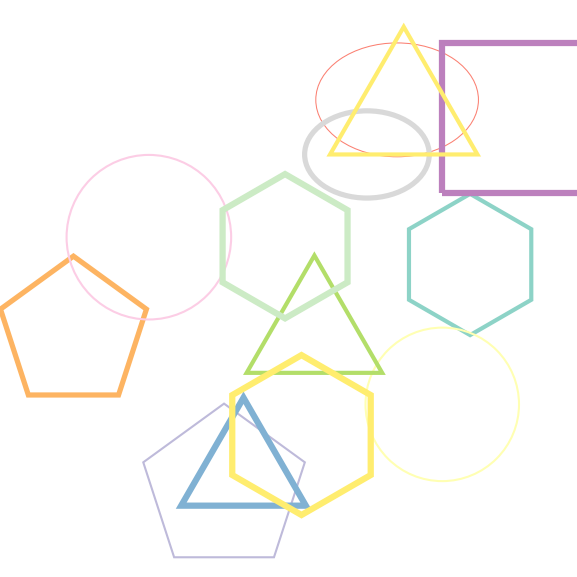[{"shape": "hexagon", "thickness": 2, "radius": 0.61, "center": [0.814, 0.541]}, {"shape": "circle", "thickness": 1, "radius": 0.66, "center": [0.766, 0.299]}, {"shape": "pentagon", "thickness": 1, "radius": 0.74, "center": [0.388, 0.153]}, {"shape": "oval", "thickness": 0.5, "radius": 0.7, "center": [0.688, 0.826]}, {"shape": "triangle", "thickness": 3, "radius": 0.62, "center": [0.422, 0.186]}, {"shape": "pentagon", "thickness": 2.5, "radius": 0.66, "center": [0.127, 0.423]}, {"shape": "triangle", "thickness": 2, "radius": 0.68, "center": [0.544, 0.421]}, {"shape": "circle", "thickness": 1, "radius": 0.71, "center": [0.258, 0.588]}, {"shape": "oval", "thickness": 2.5, "radius": 0.54, "center": [0.635, 0.732]}, {"shape": "square", "thickness": 3, "radius": 0.65, "center": [0.895, 0.795]}, {"shape": "hexagon", "thickness": 3, "radius": 0.62, "center": [0.494, 0.573]}, {"shape": "triangle", "thickness": 2, "radius": 0.74, "center": [0.699, 0.805]}, {"shape": "hexagon", "thickness": 3, "radius": 0.69, "center": [0.522, 0.246]}]